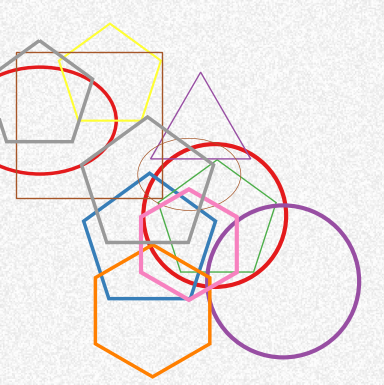[{"shape": "oval", "thickness": 2.5, "radius": 0.99, "center": [0.104, 0.687]}, {"shape": "circle", "thickness": 3, "radius": 0.93, "center": [0.558, 0.44]}, {"shape": "pentagon", "thickness": 2.5, "radius": 0.9, "center": [0.389, 0.37]}, {"shape": "pentagon", "thickness": 1, "radius": 0.81, "center": [0.564, 0.424]}, {"shape": "circle", "thickness": 3, "radius": 0.99, "center": [0.735, 0.269]}, {"shape": "triangle", "thickness": 1, "radius": 0.75, "center": [0.521, 0.662]}, {"shape": "hexagon", "thickness": 2.5, "radius": 0.86, "center": [0.396, 0.193]}, {"shape": "pentagon", "thickness": 1.5, "radius": 0.7, "center": [0.285, 0.799]}, {"shape": "square", "thickness": 1, "radius": 0.95, "center": [0.231, 0.674]}, {"shape": "oval", "thickness": 0.5, "radius": 0.67, "center": [0.492, 0.547]}, {"shape": "hexagon", "thickness": 3, "radius": 0.72, "center": [0.491, 0.365]}, {"shape": "pentagon", "thickness": 2.5, "radius": 0.73, "center": [0.102, 0.75]}, {"shape": "pentagon", "thickness": 2.5, "radius": 0.9, "center": [0.383, 0.516]}]